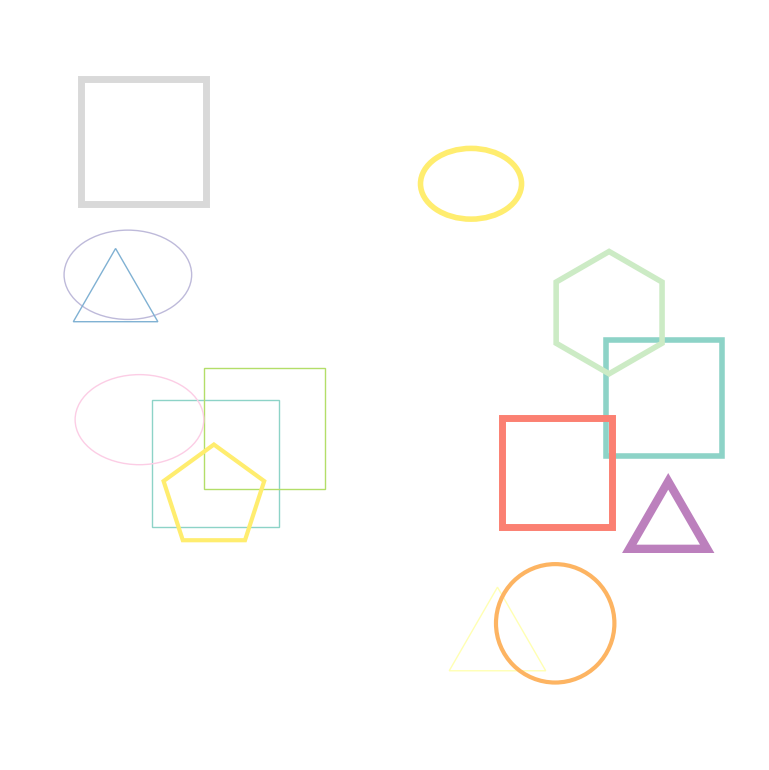[{"shape": "square", "thickness": 0.5, "radius": 0.41, "center": [0.28, 0.398]}, {"shape": "square", "thickness": 2, "radius": 0.38, "center": [0.863, 0.483]}, {"shape": "triangle", "thickness": 0.5, "radius": 0.36, "center": [0.646, 0.165]}, {"shape": "oval", "thickness": 0.5, "radius": 0.41, "center": [0.166, 0.643]}, {"shape": "square", "thickness": 2.5, "radius": 0.36, "center": [0.724, 0.387]}, {"shape": "triangle", "thickness": 0.5, "radius": 0.32, "center": [0.15, 0.614]}, {"shape": "circle", "thickness": 1.5, "radius": 0.38, "center": [0.721, 0.19]}, {"shape": "square", "thickness": 0.5, "radius": 0.39, "center": [0.344, 0.444]}, {"shape": "oval", "thickness": 0.5, "radius": 0.42, "center": [0.181, 0.455]}, {"shape": "square", "thickness": 2.5, "radius": 0.4, "center": [0.186, 0.817]}, {"shape": "triangle", "thickness": 3, "radius": 0.29, "center": [0.868, 0.316]}, {"shape": "hexagon", "thickness": 2, "radius": 0.4, "center": [0.791, 0.594]}, {"shape": "pentagon", "thickness": 1.5, "radius": 0.34, "center": [0.278, 0.354]}, {"shape": "oval", "thickness": 2, "radius": 0.33, "center": [0.612, 0.761]}]